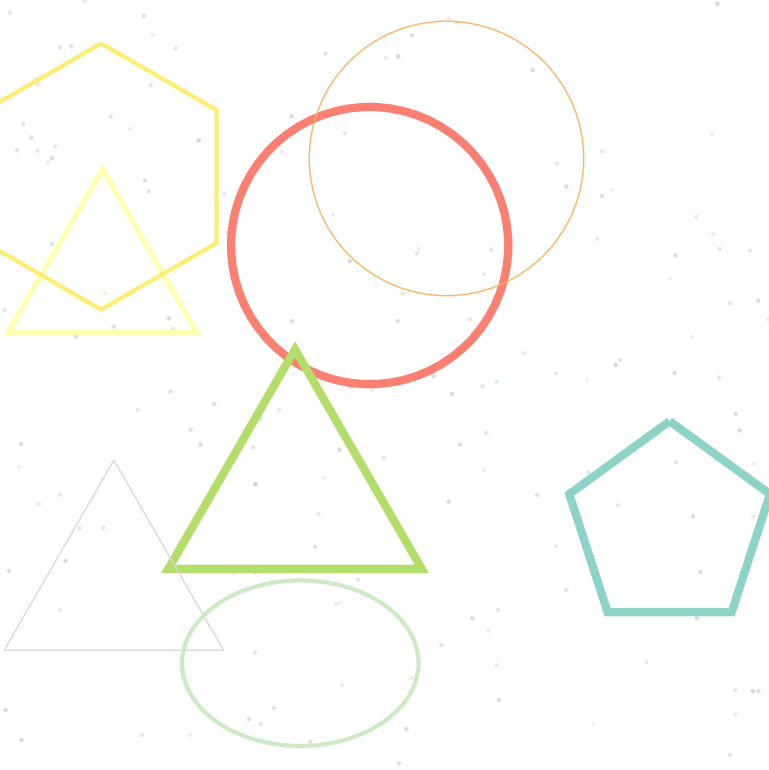[{"shape": "pentagon", "thickness": 3, "radius": 0.69, "center": [0.87, 0.316]}, {"shape": "triangle", "thickness": 2, "radius": 0.71, "center": [0.133, 0.639]}, {"shape": "circle", "thickness": 3, "radius": 0.9, "center": [0.48, 0.681]}, {"shape": "circle", "thickness": 0.5, "radius": 0.89, "center": [0.58, 0.794]}, {"shape": "triangle", "thickness": 3, "radius": 0.95, "center": [0.383, 0.356]}, {"shape": "triangle", "thickness": 0.5, "radius": 0.82, "center": [0.148, 0.238]}, {"shape": "oval", "thickness": 1.5, "radius": 0.77, "center": [0.39, 0.139]}, {"shape": "hexagon", "thickness": 1.5, "radius": 0.86, "center": [0.131, 0.771]}]